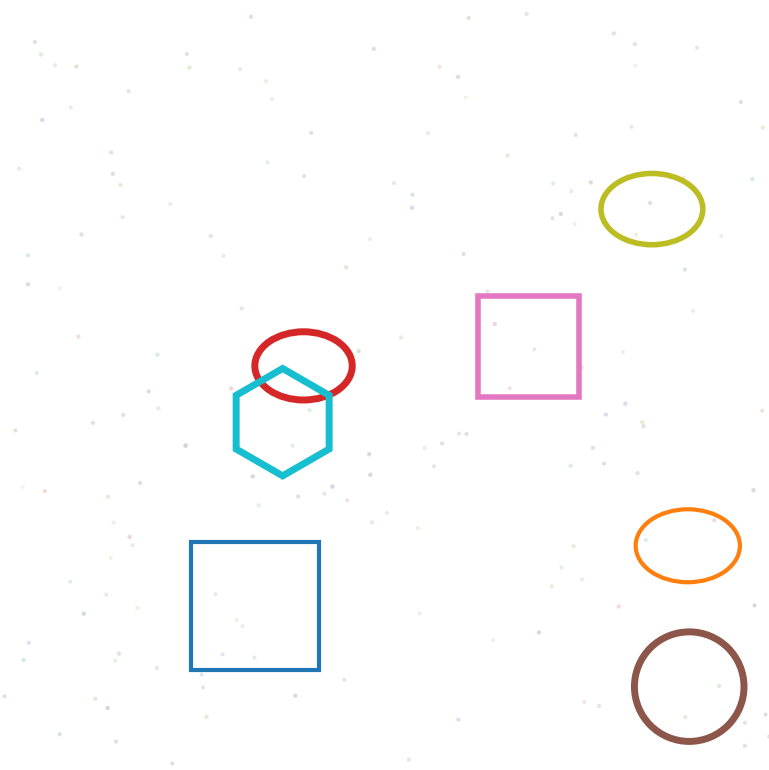[{"shape": "square", "thickness": 1.5, "radius": 0.42, "center": [0.331, 0.213]}, {"shape": "oval", "thickness": 1.5, "radius": 0.34, "center": [0.893, 0.291]}, {"shape": "oval", "thickness": 2.5, "radius": 0.32, "center": [0.394, 0.525]}, {"shape": "circle", "thickness": 2.5, "radius": 0.36, "center": [0.895, 0.108]}, {"shape": "square", "thickness": 2, "radius": 0.33, "center": [0.687, 0.55]}, {"shape": "oval", "thickness": 2, "radius": 0.33, "center": [0.847, 0.728]}, {"shape": "hexagon", "thickness": 2.5, "radius": 0.35, "center": [0.367, 0.452]}]